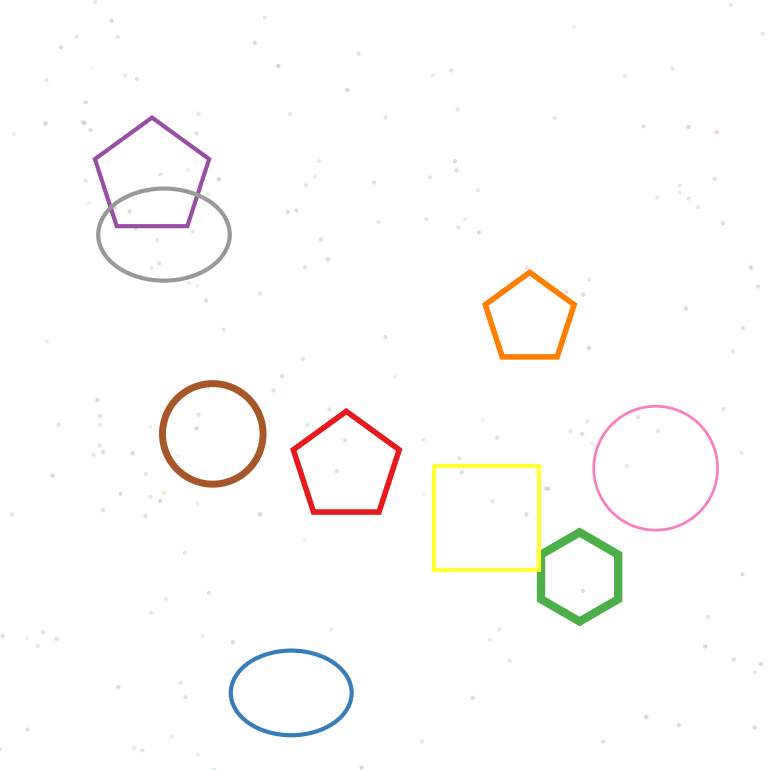[{"shape": "pentagon", "thickness": 2, "radius": 0.36, "center": [0.45, 0.394]}, {"shape": "oval", "thickness": 1.5, "radius": 0.39, "center": [0.378, 0.1]}, {"shape": "hexagon", "thickness": 3, "radius": 0.29, "center": [0.753, 0.251]}, {"shape": "pentagon", "thickness": 1.5, "radius": 0.39, "center": [0.197, 0.769]}, {"shape": "pentagon", "thickness": 2, "radius": 0.3, "center": [0.688, 0.586]}, {"shape": "square", "thickness": 1.5, "radius": 0.34, "center": [0.632, 0.328]}, {"shape": "circle", "thickness": 2.5, "radius": 0.33, "center": [0.276, 0.437]}, {"shape": "circle", "thickness": 1, "radius": 0.4, "center": [0.852, 0.392]}, {"shape": "oval", "thickness": 1.5, "radius": 0.43, "center": [0.213, 0.695]}]